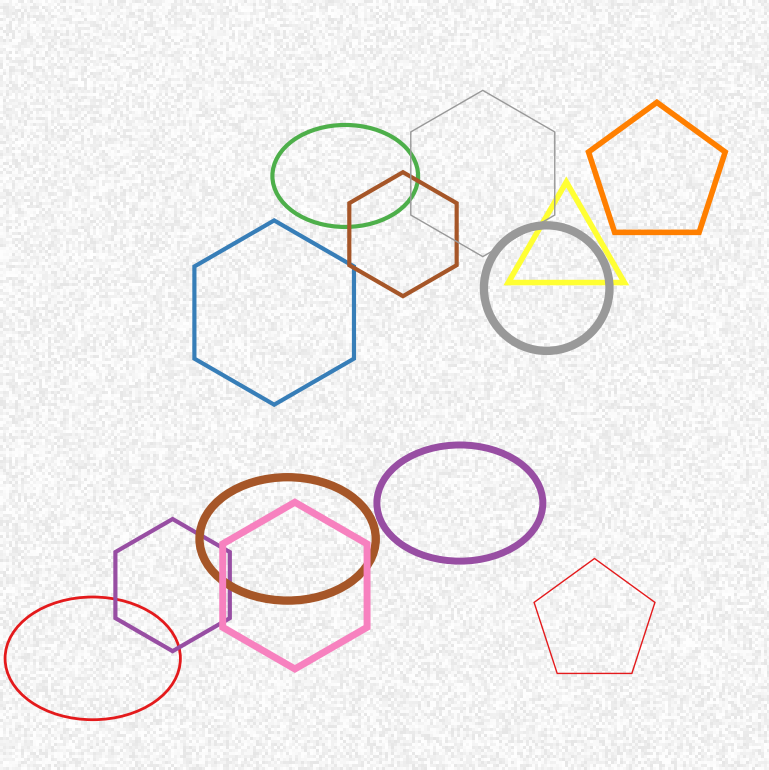[{"shape": "pentagon", "thickness": 0.5, "radius": 0.41, "center": [0.772, 0.192]}, {"shape": "oval", "thickness": 1, "radius": 0.57, "center": [0.12, 0.145]}, {"shape": "hexagon", "thickness": 1.5, "radius": 0.6, "center": [0.356, 0.594]}, {"shape": "oval", "thickness": 1.5, "radius": 0.47, "center": [0.448, 0.771]}, {"shape": "oval", "thickness": 2.5, "radius": 0.54, "center": [0.597, 0.347]}, {"shape": "hexagon", "thickness": 1.5, "radius": 0.43, "center": [0.224, 0.24]}, {"shape": "pentagon", "thickness": 2, "radius": 0.47, "center": [0.853, 0.774]}, {"shape": "triangle", "thickness": 2, "radius": 0.44, "center": [0.736, 0.677]}, {"shape": "hexagon", "thickness": 1.5, "radius": 0.4, "center": [0.523, 0.696]}, {"shape": "oval", "thickness": 3, "radius": 0.57, "center": [0.374, 0.3]}, {"shape": "hexagon", "thickness": 2.5, "radius": 0.54, "center": [0.383, 0.239]}, {"shape": "hexagon", "thickness": 0.5, "radius": 0.54, "center": [0.627, 0.775]}, {"shape": "circle", "thickness": 3, "radius": 0.41, "center": [0.71, 0.626]}]